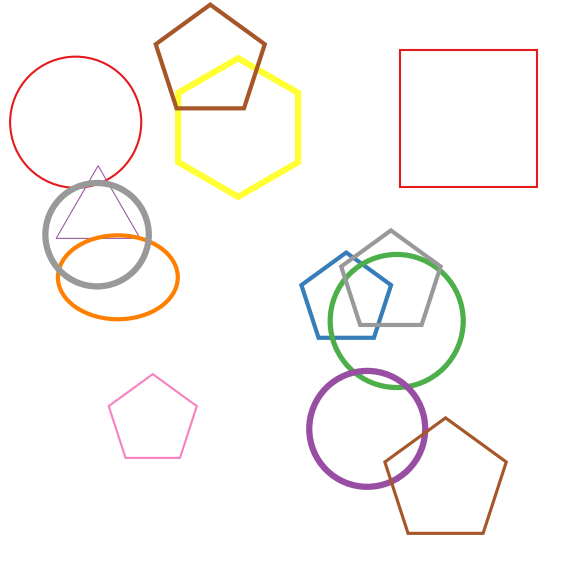[{"shape": "square", "thickness": 1, "radius": 0.59, "center": [0.811, 0.794]}, {"shape": "circle", "thickness": 1, "radius": 0.57, "center": [0.131, 0.787]}, {"shape": "pentagon", "thickness": 2, "radius": 0.41, "center": [0.6, 0.48]}, {"shape": "circle", "thickness": 2.5, "radius": 0.58, "center": [0.687, 0.443]}, {"shape": "triangle", "thickness": 0.5, "radius": 0.42, "center": [0.17, 0.628]}, {"shape": "circle", "thickness": 3, "radius": 0.5, "center": [0.636, 0.257]}, {"shape": "oval", "thickness": 2, "radius": 0.52, "center": [0.204, 0.519]}, {"shape": "hexagon", "thickness": 3, "radius": 0.6, "center": [0.412, 0.778]}, {"shape": "pentagon", "thickness": 1.5, "radius": 0.55, "center": [0.772, 0.165]}, {"shape": "pentagon", "thickness": 2, "radius": 0.5, "center": [0.364, 0.892]}, {"shape": "pentagon", "thickness": 1, "radius": 0.4, "center": [0.265, 0.271]}, {"shape": "circle", "thickness": 3, "radius": 0.45, "center": [0.168, 0.593]}, {"shape": "pentagon", "thickness": 2, "radius": 0.45, "center": [0.677, 0.51]}]